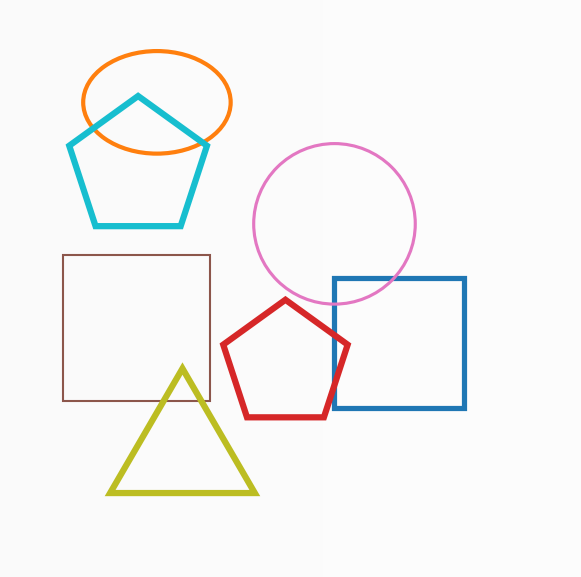[{"shape": "square", "thickness": 2.5, "radius": 0.56, "center": [0.687, 0.406]}, {"shape": "oval", "thickness": 2, "radius": 0.63, "center": [0.27, 0.822]}, {"shape": "pentagon", "thickness": 3, "radius": 0.56, "center": [0.491, 0.368]}, {"shape": "square", "thickness": 1, "radius": 0.63, "center": [0.235, 0.431]}, {"shape": "circle", "thickness": 1.5, "radius": 0.69, "center": [0.575, 0.612]}, {"shape": "triangle", "thickness": 3, "radius": 0.72, "center": [0.314, 0.217]}, {"shape": "pentagon", "thickness": 3, "radius": 0.62, "center": [0.238, 0.708]}]